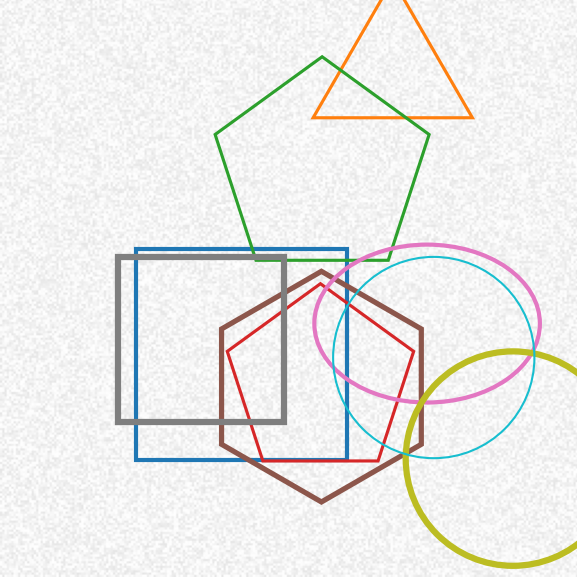[{"shape": "square", "thickness": 2, "radius": 0.92, "center": [0.418, 0.386]}, {"shape": "triangle", "thickness": 1.5, "radius": 0.8, "center": [0.68, 0.875]}, {"shape": "pentagon", "thickness": 1.5, "radius": 0.97, "center": [0.558, 0.706]}, {"shape": "pentagon", "thickness": 1.5, "radius": 0.85, "center": [0.555, 0.338]}, {"shape": "hexagon", "thickness": 2.5, "radius": 1.0, "center": [0.557, 0.33]}, {"shape": "oval", "thickness": 2, "radius": 0.98, "center": [0.74, 0.439]}, {"shape": "square", "thickness": 3, "radius": 0.72, "center": [0.348, 0.411]}, {"shape": "circle", "thickness": 3, "radius": 0.93, "center": [0.888, 0.205]}, {"shape": "circle", "thickness": 1, "radius": 0.87, "center": [0.751, 0.38]}]